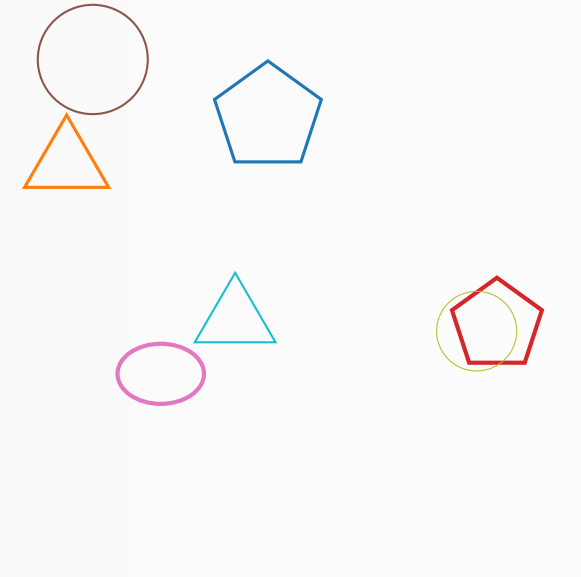[{"shape": "pentagon", "thickness": 1.5, "radius": 0.48, "center": [0.461, 0.797]}, {"shape": "triangle", "thickness": 1.5, "radius": 0.42, "center": [0.115, 0.716]}, {"shape": "pentagon", "thickness": 2, "radius": 0.41, "center": [0.855, 0.437]}, {"shape": "circle", "thickness": 1, "radius": 0.47, "center": [0.16, 0.896]}, {"shape": "oval", "thickness": 2, "radius": 0.37, "center": [0.277, 0.352]}, {"shape": "circle", "thickness": 0.5, "radius": 0.34, "center": [0.82, 0.426]}, {"shape": "triangle", "thickness": 1, "radius": 0.4, "center": [0.405, 0.447]}]